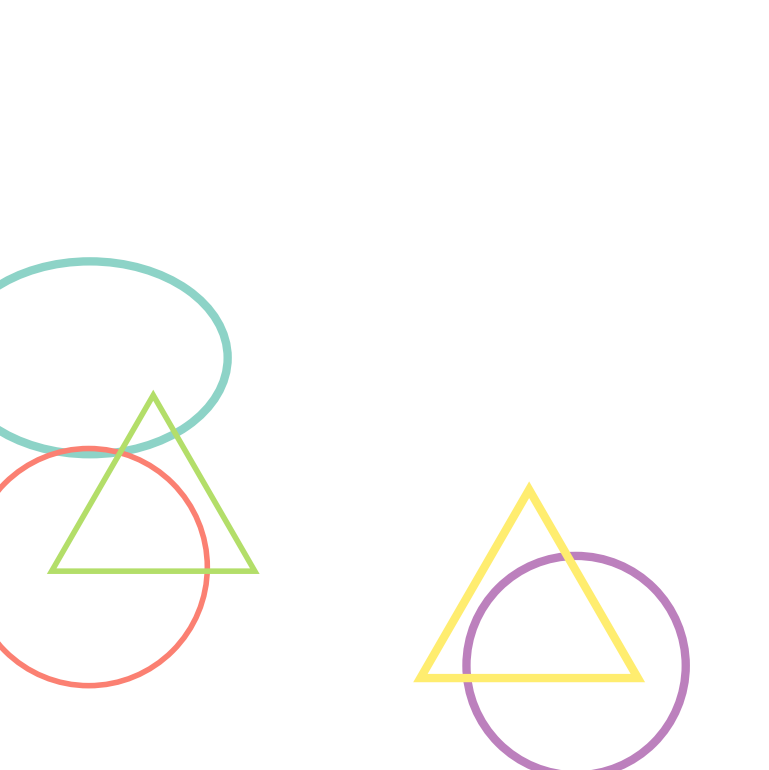[{"shape": "oval", "thickness": 3, "radius": 0.89, "center": [0.117, 0.535]}, {"shape": "circle", "thickness": 2, "radius": 0.77, "center": [0.115, 0.264]}, {"shape": "triangle", "thickness": 2, "radius": 0.76, "center": [0.199, 0.334]}, {"shape": "circle", "thickness": 3, "radius": 0.71, "center": [0.748, 0.136]}, {"shape": "triangle", "thickness": 3, "radius": 0.82, "center": [0.687, 0.201]}]